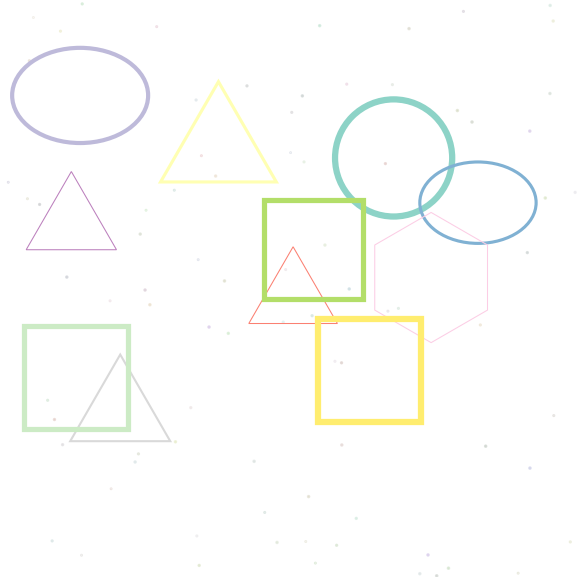[{"shape": "circle", "thickness": 3, "radius": 0.51, "center": [0.682, 0.726]}, {"shape": "triangle", "thickness": 1.5, "radius": 0.58, "center": [0.378, 0.742]}, {"shape": "oval", "thickness": 2, "radius": 0.59, "center": [0.139, 0.834]}, {"shape": "triangle", "thickness": 0.5, "radius": 0.44, "center": [0.508, 0.483]}, {"shape": "oval", "thickness": 1.5, "radius": 0.5, "center": [0.828, 0.648]}, {"shape": "square", "thickness": 2.5, "radius": 0.43, "center": [0.543, 0.568]}, {"shape": "hexagon", "thickness": 0.5, "radius": 0.56, "center": [0.747, 0.519]}, {"shape": "triangle", "thickness": 1, "radius": 0.5, "center": [0.208, 0.285]}, {"shape": "triangle", "thickness": 0.5, "radius": 0.45, "center": [0.124, 0.612]}, {"shape": "square", "thickness": 2.5, "radius": 0.45, "center": [0.131, 0.345]}, {"shape": "square", "thickness": 3, "radius": 0.45, "center": [0.64, 0.357]}]